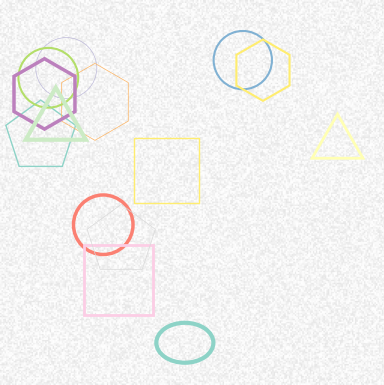[{"shape": "pentagon", "thickness": 1, "radius": 0.48, "center": [0.106, 0.645]}, {"shape": "oval", "thickness": 3, "radius": 0.37, "center": [0.48, 0.11]}, {"shape": "triangle", "thickness": 2, "radius": 0.38, "center": [0.877, 0.627]}, {"shape": "circle", "thickness": 0.5, "radius": 0.4, "center": [0.172, 0.823]}, {"shape": "circle", "thickness": 2.5, "radius": 0.39, "center": [0.268, 0.416]}, {"shape": "circle", "thickness": 1.5, "radius": 0.38, "center": [0.631, 0.844]}, {"shape": "hexagon", "thickness": 0.5, "radius": 0.5, "center": [0.247, 0.735]}, {"shape": "circle", "thickness": 1.5, "radius": 0.39, "center": [0.126, 0.798]}, {"shape": "square", "thickness": 2, "radius": 0.45, "center": [0.308, 0.273]}, {"shape": "pentagon", "thickness": 0.5, "radius": 0.47, "center": [0.315, 0.376]}, {"shape": "hexagon", "thickness": 2.5, "radius": 0.46, "center": [0.116, 0.756]}, {"shape": "triangle", "thickness": 3, "radius": 0.45, "center": [0.145, 0.682]}, {"shape": "square", "thickness": 1, "radius": 0.42, "center": [0.432, 0.557]}, {"shape": "hexagon", "thickness": 1.5, "radius": 0.4, "center": [0.683, 0.818]}]